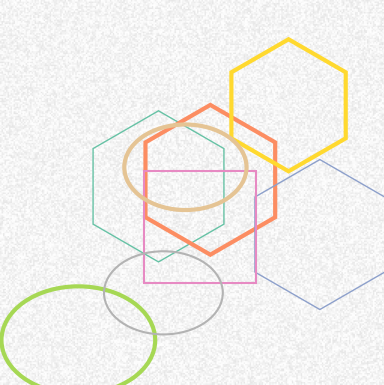[{"shape": "hexagon", "thickness": 1, "radius": 0.98, "center": [0.412, 0.516]}, {"shape": "hexagon", "thickness": 3, "radius": 0.97, "center": [0.546, 0.533]}, {"shape": "hexagon", "thickness": 1, "radius": 0.97, "center": [0.831, 0.391]}, {"shape": "square", "thickness": 1.5, "radius": 0.73, "center": [0.52, 0.411]}, {"shape": "oval", "thickness": 3, "radius": 1.0, "center": [0.203, 0.116]}, {"shape": "hexagon", "thickness": 3, "radius": 0.86, "center": [0.749, 0.727]}, {"shape": "oval", "thickness": 3, "radius": 0.79, "center": [0.482, 0.566]}, {"shape": "oval", "thickness": 1.5, "radius": 0.77, "center": [0.424, 0.239]}]